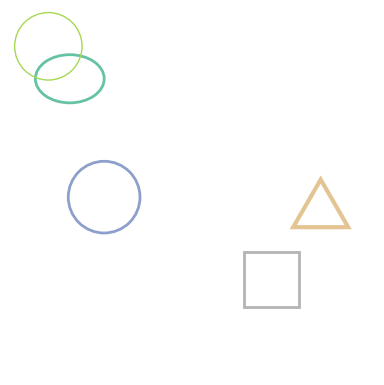[{"shape": "oval", "thickness": 2, "radius": 0.45, "center": [0.181, 0.795]}, {"shape": "circle", "thickness": 2, "radius": 0.47, "center": [0.27, 0.488]}, {"shape": "circle", "thickness": 1, "radius": 0.44, "center": [0.126, 0.88]}, {"shape": "triangle", "thickness": 3, "radius": 0.41, "center": [0.833, 0.451]}, {"shape": "square", "thickness": 2, "radius": 0.36, "center": [0.706, 0.274]}]